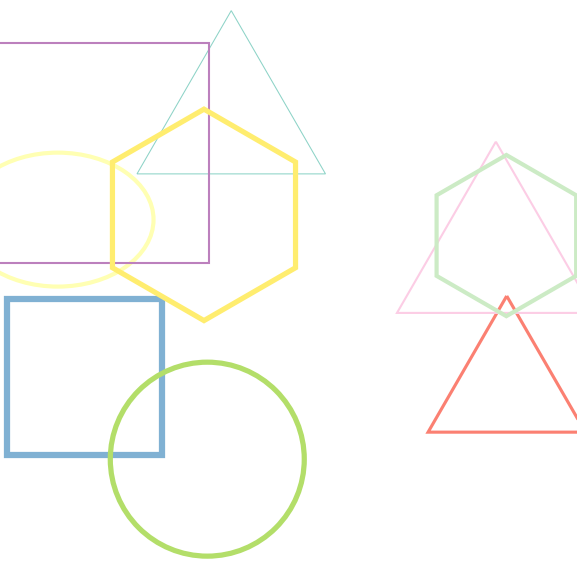[{"shape": "triangle", "thickness": 0.5, "radius": 0.94, "center": [0.4, 0.792]}, {"shape": "oval", "thickness": 2, "radius": 0.83, "center": [0.1, 0.619]}, {"shape": "triangle", "thickness": 1.5, "radius": 0.79, "center": [0.877, 0.329]}, {"shape": "square", "thickness": 3, "radius": 0.67, "center": [0.146, 0.346]}, {"shape": "circle", "thickness": 2.5, "radius": 0.84, "center": [0.359, 0.204]}, {"shape": "triangle", "thickness": 1, "radius": 0.99, "center": [0.859, 0.556]}, {"shape": "square", "thickness": 1, "radius": 0.95, "center": [0.171, 0.734]}, {"shape": "hexagon", "thickness": 2, "radius": 0.7, "center": [0.877, 0.591]}, {"shape": "hexagon", "thickness": 2.5, "radius": 0.92, "center": [0.353, 0.627]}]